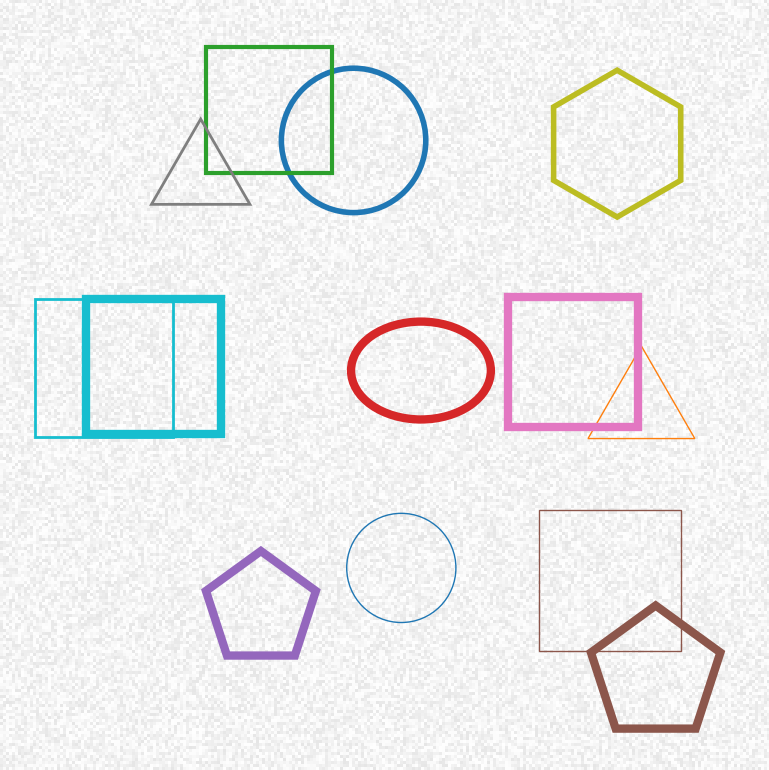[{"shape": "circle", "thickness": 2, "radius": 0.47, "center": [0.459, 0.818]}, {"shape": "circle", "thickness": 0.5, "radius": 0.35, "center": [0.521, 0.262]}, {"shape": "triangle", "thickness": 0.5, "radius": 0.4, "center": [0.833, 0.47]}, {"shape": "square", "thickness": 1.5, "radius": 0.41, "center": [0.349, 0.857]}, {"shape": "oval", "thickness": 3, "radius": 0.45, "center": [0.547, 0.519]}, {"shape": "pentagon", "thickness": 3, "radius": 0.38, "center": [0.339, 0.209]}, {"shape": "square", "thickness": 0.5, "radius": 0.46, "center": [0.792, 0.246]}, {"shape": "pentagon", "thickness": 3, "radius": 0.44, "center": [0.852, 0.125]}, {"shape": "square", "thickness": 3, "radius": 0.42, "center": [0.744, 0.53]}, {"shape": "triangle", "thickness": 1, "radius": 0.37, "center": [0.261, 0.772]}, {"shape": "hexagon", "thickness": 2, "radius": 0.48, "center": [0.802, 0.813]}, {"shape": "square", "thickness": 1, "radius": 0.45, "center": [0.135, 0.522]}, {"shape": "square", "thickness": 3, "radius": 0.44, "center": [0.2, 0.524]}]